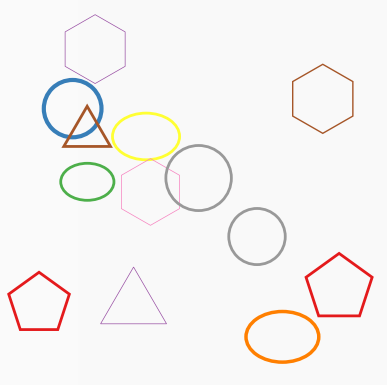[{"shape": "pentagon", "thickness": 2, "radius": 0.45, "center": [0.875, 0.252]}, {"shape": "pentagon", "thickness": 2, "radius": 0.41, "center": [0.101, 0.211]}, {"shape": "circle", "thickness": 3, "radius": 0.37, "center": [0.188, 0.718]}, {"shape": "oval", "thickness": 2, "radius": 0.34, "center": [0.225, 0.528]}, {"shape": "triangle", "thickness": 0.5, "radius": 0.49, "center": [0.345, 0.208]}, {"shape": "hexagon", "thickness": 0.5, "radius": 0.45, "center": [0.246, 0.872]}, {"shape": "oval", "thickness": 2.5, "radius": 0.47, "center": [0.729, 0.125]}, {"shape": "oval", "thickness": 2, "radius": 0.43, "center": [0.377, 0.646]}, {"shape": "hexagon", "thickness": 1, "radius": 0.45, "center": [0.833, 0.743]}, {"shape": "triangle", "thickness": 2, "radius": 0.35, "center": [0.225, 0.654]}, {"shape": "hexagon", "thickness": 0.5, "radius": 0.43, "center": [0.388, 0.501]}, {"shape": "circle", "thickness": 2, "radius": 0.42, "center": [0.513, 0.538]}, {"shape": "circle", "thickness": 2, "radius": 0.36, "center": [0.663, 0.386]}]